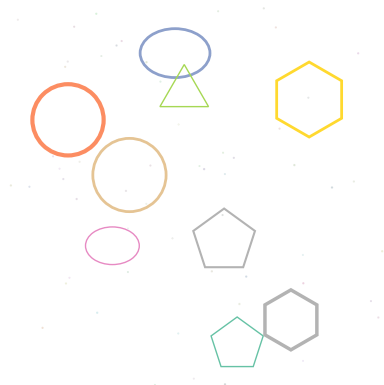[{"shape": "pentagon", "thickness": 1, "radius": 0.36, "center": [0.616, 0.105]}, {"shape": "circle", "thickness": 3, "radius": 0.46, "center": [0.177, 0.689]}, {"shape": "oval", "thickness": 2, "radius": 0.45, "center": [0.455, 0.862]}, {"shape": "oval", "thickness": 1, "radius": 0.35, "center": [0.292, 0.362]}, {"shape": "triangle", "thickness": 1, "radius": 0.36, "center": [0.479, 0.76]}, {"shape": "hexagon", "thickness": 2, "radius": 0.49, "center": [0.803, 0.741]}, {"shape": "circle", "thickness": 2, "radius": 0.48, "center": [0.336, 0.545]}, {"shape": "pentagon", "thickness": 1.5, "radius": 0.42, "center": [0.582, 0.374]}, {"shape": "hexagon", "thickness": 2.5, "radius": 0.39, "center": [0.756, 0.169]}]